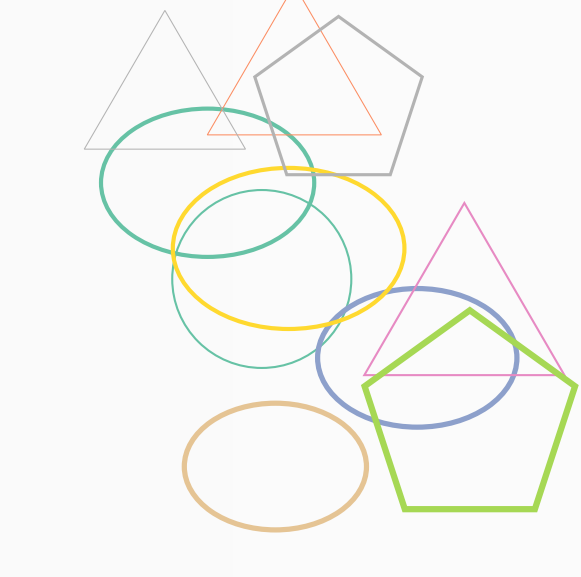[{"shape": "circle", "thickness": 1, "radius": 0.77, "center": [0.45, 0.516]}, {"shape": "oval", "thickness": 2, "radius": 0.92, "center": [0.357, 0.683]}, {"shape": "triangle", "thickness": 0.5, "radius": 0.86, "center": [0.506, 0.852]}, {"shape": "oval", "thickness": 2.5, "radius": 0.86, "center": [0.718, 0.379]}, {"shape": "triangle", "thickness": 1, "radius": 0.99, "center": [0.799, 0.449]}, {"shape": "pentagon", "thickness": 3, "radius": 0.95, "center": [0.808, 0.271]}, {"shape": "oval", "thickness": 2, "radius": 1.0, "center": [0.497, 0.569]}, {"shape": "oval", "thickness": 2.5, "radius": 0.78, "center": [0.474, 0.191]}, {"shape": "triangle", "thickness": 0.5, "radius": 0.8, "center": [0.284, 0.821]}, {"shape": "pentagon", "thickness": 1.5, "radius": 0.76, "center": [0.582, 0.819]}]